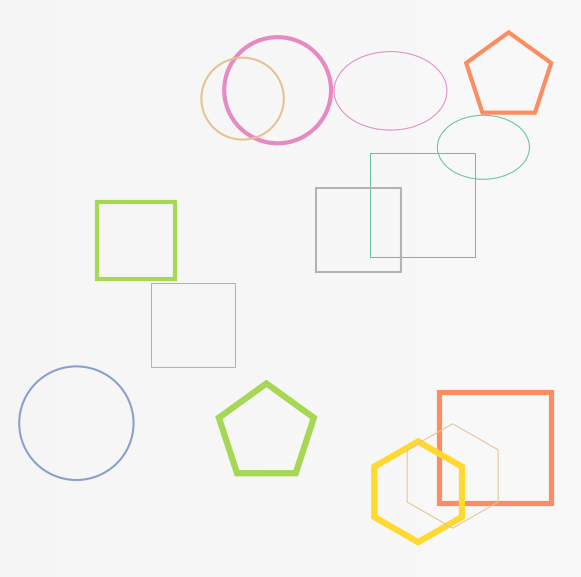[{"shape": "square", "thickness": 0.5, "radius": 0.45, "center": [0.727, 0.645]}, {"shape": "oval", "thickness": 0.5, "radius": 0.4, "center": [0.832, 0.744]}, {"shape": "square", "thickness": 2.5, "radius": 0.48, "center": [0.852, 0.224]}, {"shape": "pentagon", "thickness": 2, "radius": 0.38, "center": [0.875, 0.866]}, {"shape": "circle", "thickness": 1, "radius": 0.49, "center": [0.131, 0.266]}, {"shape": "oval", "thickness": 0.5, "radius": 0.49, "center": [0.672, 0.842]}, {"shape": "circle", "thickness": 2, "radius": 0.46, "center": [0.478, 0.843]}, {"shape": "square", "thickness": 2, "radius": 0.34, "center": [0.235, 0.583]}, {"shape": "pentagon", "thickness": 3, "radius": 0.43, "center": [0.458, 0.249]}, {"shape": "hexagon", "thickness": 3, "radius": 0.44, "center": [0.719, 0.147]}, {"shape": "circle", "thickness": 1, "radius": 0.35, "center": [0.417, 0.828]}, {"shape": "hexagon", "thickness": 0.5, "radius": 0.45, "center": [0.779, 0.175]}, {"shape": "square", "thickness": 0.5, "radius": 0.36, "center": [0.332, 0.437]}, {"shape": "square", "thickness": 1, "radius": 0.37, "center": [0.616, 0.601]}]